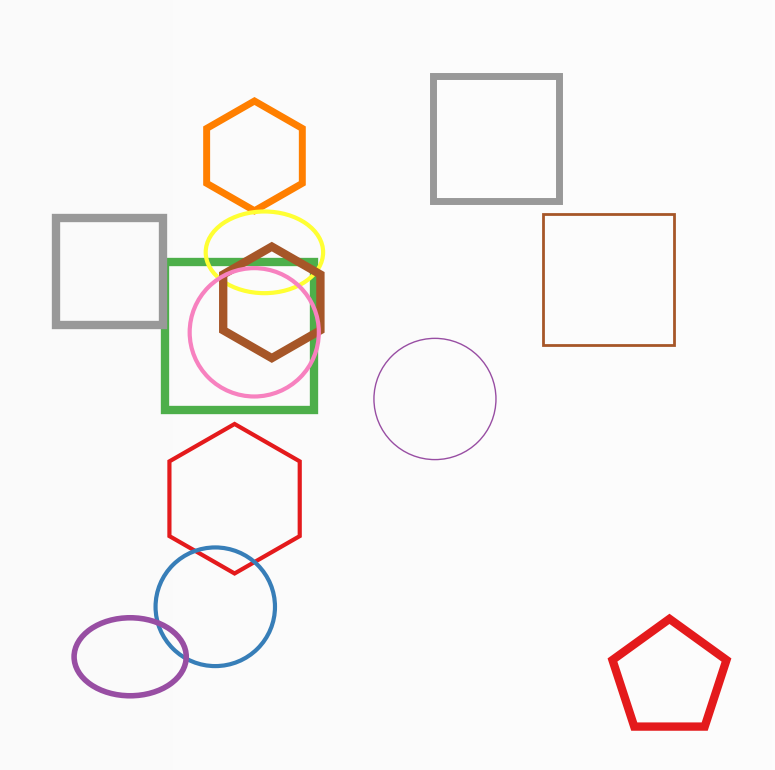[{"shape": "hexagon", "thickness": 1.5, "radius": 0.49, "center": [0.303, 0.352]}, {"shape": "pentagon", "thickness": 3, "radius": 0.39, "center": [0.864, 0.119]}, {"shape": "circle", "thickness": 1.5, "radius": 0.39, "center": [0.278, 0.212]}, {"shape": "square", "thickness": 3, "radius": 0.48, "center": [0.309, 0.563]}, {"shape": "circle", "thickness": 0.5, "radius": 0.39, "center": [0.561, 0.482]}, {"shape": "oval", "thickness": 2, "radius": 0.36, "center": [0.168, 0.147]}, {"shape": "hexagon", "thickness": 2.5, "radius": 0.36, "center": [0.328, 0.798]}, {"shape": "oval", "thickness": 1.5, "radius": 0.38, "center": [0.341, 0.672]}, {"shape": "hexagon", "thickness": 3, "radius": 0.36, "center": [0.351, 0.607]}, {"shape": "square", "thickness": 1, "radius": 0.42, "center": [0.785, 0.637]}, {"shape": "circle", "thickness": 1.5, "radius": 0.42, "center": [0.328, 0.568]}, {"shape": "square", "thickness": 3, "radius": 0.35, "center": [0.141, 0.648]}, {"shape": "square", "thickness": 2.5, "radius": 0.41, "center": [0.64, 0.82]}]